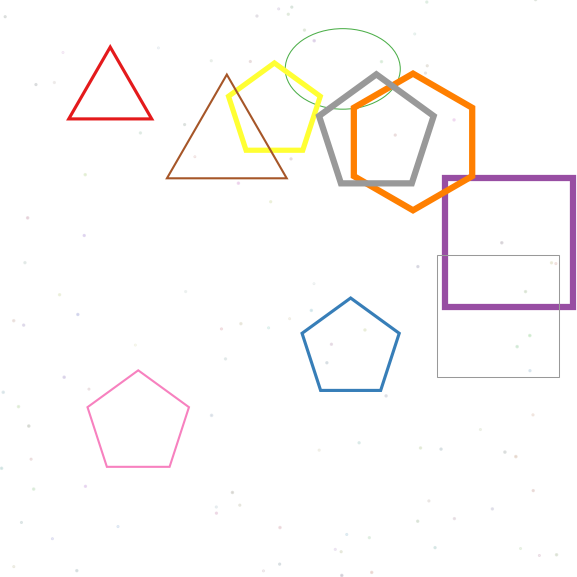[{"shape": "triangle", "thickness": 1.5, "radius": 0.41, "center": [0.191, 0.835]}, {"shape": "pentagon", "thickness": 1.5, "radius": 0.44, "center": [0.607, 0.395]}, {"shape": "oval", "thickness": 0.5, "radius": 0.5, "center": [0.594, 0.88]}, {"shape": "square", "thickness": 3, "radius": 0.56, "center": [0.881, 0.579]}, {"shape": "hexagon", "thickness": 3, "radius": 0.59, "center": [0.715, 0.753]}, {"shape": "pentagon", "thickness": 2.5, "radius": 0.42, "center": [0.475, 0.807]}, {"shape": "triangle", "thickness": 1, "radius": 0.6, "center": [0.393, 0.75]}, {"shape": "pentagon", "thickness": 1, "radius": 0.46, "center": [0.239, 0.265]}, {"shape": "square", "thickness": 0.5, "radius": 0.53, "center": [0.862, 0.452]}, {"shape": "pentagon", "thickness": 3, "radius": 0.52, "center": [0.652, 0.766]}]